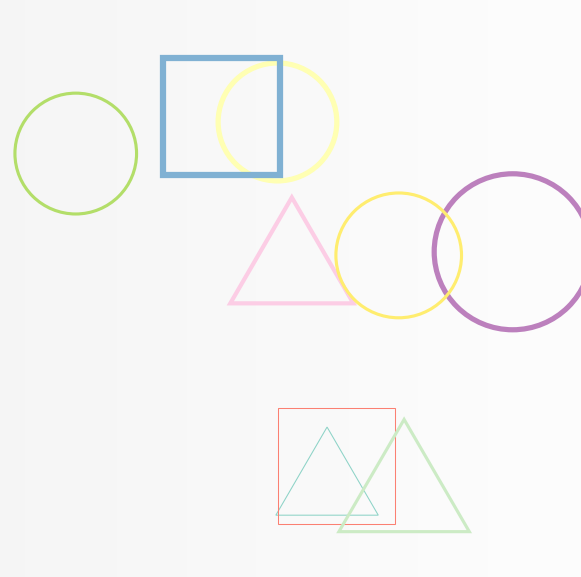[{"shape": "triangle", "thickness": 0.5, "radius": 0.51, "center": [0.563, 0.158]}, {"shape": "circle", "thickness": 2.5, "radius": 0.51, "center": [0.477, 0.788]}, {"shape": "square", "thickness": 0.5, "radius": 0.5, "center": [0.579, 0.192]}, {"shape": "square", "thickness": 3, "radius": 0.5, "center": [0.381, 0.797]}, {"shape": "circle", "thickness": 1.5, "radius": 0.52, "center": [0.13, 0.733]}, {"shape": "triangle", "thickness": 2, "radius": 0.61, "center": [0.502, 0.535]}, {"shape": "circle", "thickness": 2.5, "radius": 0.68, "center": [0.882, 0.563]}, {"shape": "triangle", "thickness": 1.5, "radius": 0.65, "center": [0.695, 0.143]}, {"shape": "circle", "thickness": 1.5, "radius": 0.54, "center": [0.686, 0.557]}]